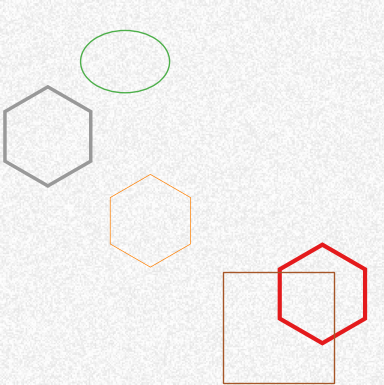[{"shape": "hexagon", "thickness": 3, "radius": 0.64, "center": [0.837, 0.236]}, {"shape": "oval", "thickness": 1, "radius": 0.58, "center": [0.325, 0.84]}, {"shape": "hexagon", "thickness": 0.5, "radius": 0.6, "center": [0.391, 0.427]}, {"shape": "square", "thickness": 1, "radius": 0.72, "center": [0.724, 0.149]}, {"shape": "hexagon", "thickness": 2.5, "radius": 0.64, "center": [0.124, 0.646]}]